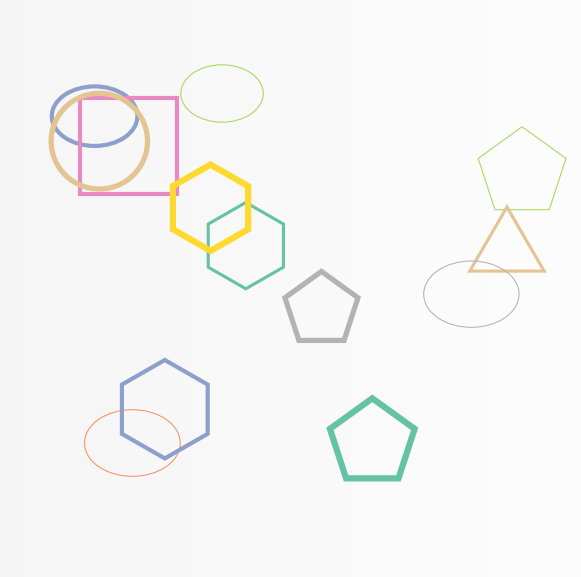[{"shape": "hexagon", "thickness": 1.5, "radius": 0.37, "center": [0.423, 0.574]}, {"shape": "pentagon", "thickness": 3, "radius": 0.38, "center": [0.64, 0.233]}, {"shape": "oval", "thickness": 0.5, "radius": 0.41, "center": [0.228, 0.232]}, {"shape": "hexagon", "thickness": 2, "radius": 0.43, "center": [0.284, 0.291]}, {"shape": "oval", "thickness": 2, "radius": 0.37, "center": [0.163, 0.798]}, {"shape": "square", "thickness": 2, "radius": 0.42, "center": [0.221, 0.746]}, {"shape": "pentagon", "thickness": 0.5, "radius": 0.4, "center": [0.898, 0.7]}, {"shape": "oval", "thickness": 0.5, "radius": 0.35, "center": [0.382, 0.837]}, {"shape": "hexagon", "thickness": 3, "radius": 0.37, "center": [0.362, 0.639]}, {"shape": "circle", "thickness": 2.5, "radius": 0.41, "center": [0.171, 0.755]}, {"shape": "triangle", "thickness": 1.5, "radius": 0.37, "center": [0.872, 0.567]}, {"shape": "oval", "thickness": 0.5, "radius": 0.41, "center": [0.811, 0.49]}, {"shape": "pentagon", "thickness": 2.5, "radius": 0.33, "center": [0.553, 0.463]}]